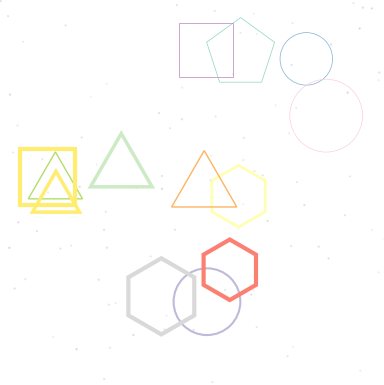[{"shape": "pentagon", "thickness": 0.5, "radius": 0.46, "center": [0.625, 0.862]}, {"shape": "hexagon", "thickness": 2, "radius": 0.4, "center": [0.62, 0.49]}, {"shape": "circle", "thickness": 1.5, "radius": 0.43, "center": [0.538, 0.216]}, {"shape": "hexagon", "thickness": 3, "radius": 0.39, "center": [0.597, 0.299]}, {"shape": "circle", "thickness": 0.5, "radius": 0.34, "center": [0.796, 0.847]}, {"shape": "triangle", "thickness": 1, "radius": 0.49, "center": [0.53, 0.511]}, {"shape": "triangle", "thickness": 1, "radius": 0.41, "center": [0.144, 0.524]}, {"shape": "circle", "thickness": 0.5, "radius": 0.47, "center": [0.847, 0.7]}, {"shape": "hexagon", "thickness": 3, "radius": 0.49, "center": [0.419, 0.23]}, {"shape": "square", "thickness": 0.5, "radius": 0.35, "center": [0.535, 0.87]}, {"shape": "triangle", "thickness": 2.5, "radius": 0.46, "center": [0.315, 0.561]}, {"shape": "triangle", "thickness": 2.5, "radius": 0.35, "center": [0.145, 0.484]}, {"shape": "square", "thickness": 3, "radius": 0.36, "center": [0.124, 0.54]}]